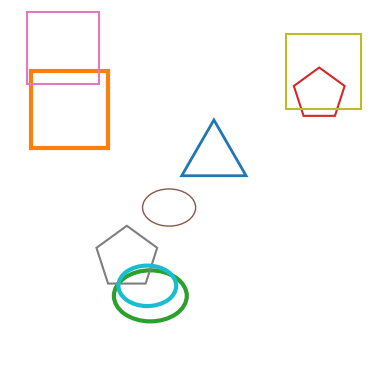[{"shape": "triangle", "thickness": 2, "radius": 0.48, "center": [0.556, 0.592]}, {"shape": "square", "thickness": 3, "radius": 0.5, "center": [0.181, 0.715]}, {"shape": "oval", "thickness": 3, "radius": 0.47, "center": [0.39, 0.232]}, {"shape": "pentagon", "thickness": 1.5, "radius": 0.35, "center": [0.829, 0.755]}, {"shape": "oval", "thickness": 1, "radius": 0.34, "center": [0.439, 0.461]}, {"shape": "square", "thickness": 1.5, "radius": 0.47, "center": [0.163, 0.875]}, {"shape": "pentagon", "thickness": 1.5, "radius": 0.41, "center": [0.329, 0.331]}, {"shape": "square", "thickness": 1.5, "radius": 0.49, "center": [0.841, 0.815]}, {"shape": "oval", "thickness": 3, "radius": 0.38, "center": [0.383, 0.258]}]